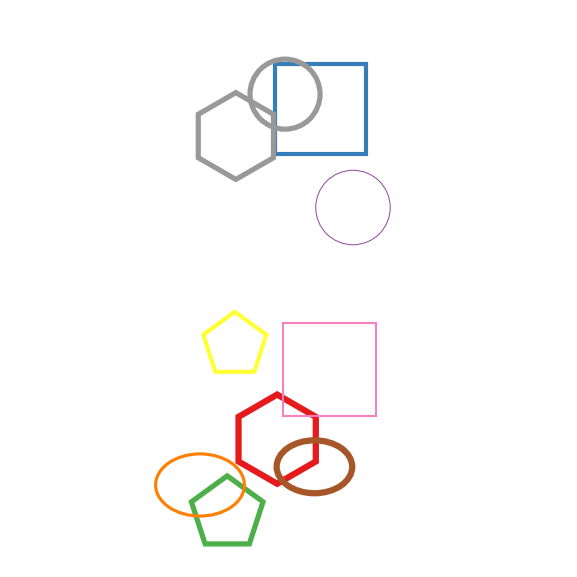[{"shape": "hexagon", "thickness": 3, "radius": 0.39, "center": [0.48, 0.239]}, {"shape": "square", "thickness": 2, "radius": 0.39, "center": [0.555, 0.811]}, {"shape": "pentagon", "thickness": 2.5, "radius": 0.33, "center": [0.393, 0.11]}, {"shape": "circle", "thickness": 0.5, "radius": 0.32, "center": [0.611, 0.64]}, {"shape": "oval", "thickness": 1.5, "radius": 0.38, "center": [0.346, 0.159]}, {"shape": "pentagon", "thickness": 2, "radius": 0.29, "center": [0.407, 0.402]}, {"shape": "oval", "thickness": 3, "radius": 0.33, "center": [0.544, 0.191]}, {"shape": "square", "thickness": 1, "radius": 0.4, "center": [0.571, 0.359]}, {"shape": "hexagon", "thickness": 2.5, "radius": 0.38, "center": [0.408, 0.764]}, {"shape": "circle", "thickness": 2.5, "radius": 0.3, "center": [0.494, 0.836]}]